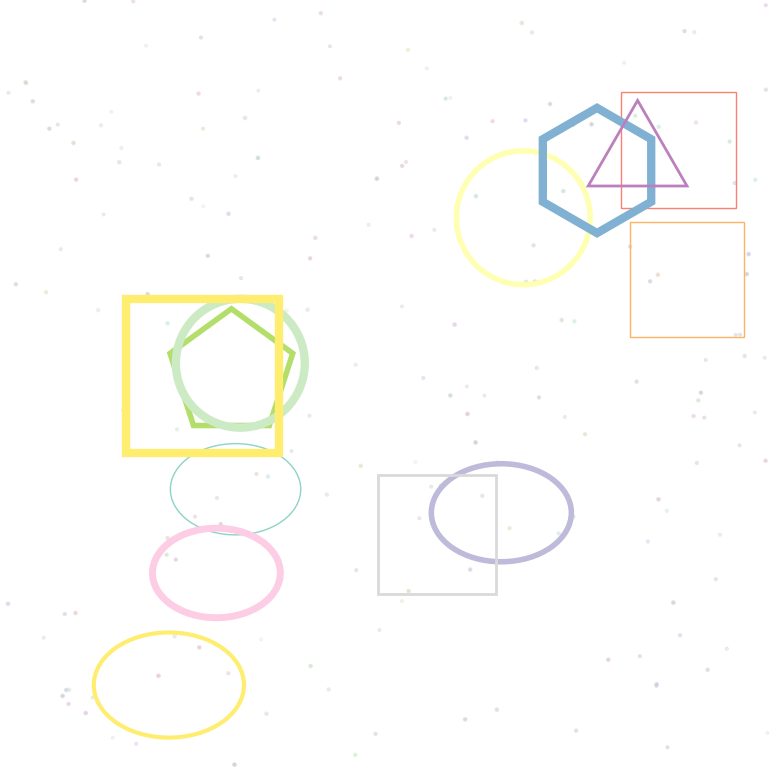[{"shape": "oval", "thickness": 0.5, "radius": 0.42, "center": [0.306, 0.365]}, {"shape": "circle", "thickness": 2, "radius": 0.43, "center": [0.68, 0.717]}, {"shape": "oval", "thickness": 2, "radius": 0.45, "center": [0.651, 0.334]}, {"shape": "square", "thickness": 0.5, "radius": 0.37, "center": [0.881, 0.805]}, {"shape": "hexagon", "thickness": 3, "radius": 0.41, "center": [0.775, 0.779]}, {"shape": "square", "thickness": 0.5, "radius": 0.37, "center": [0.892, 0.637]}, {"shape": "pentagon", "thickness": 2, "radius": 0.42, "center": [0.301, 0.515]}, {"shape": "oval", "thickness": 2.5, "radius": 0.42, "center": [0.281, 0.256]}, {"shape": "square", "thickness": 1, "radius": 0.38, "center": [0.567, 0.306]}, {"shape": "triangle", "thickness": 1, "radius": 0.37, "center": [0.828, 0.795]}, {"shape": "circle", "thickness": 3, "radius": 0.42, "center": [0.312, 0.528]}, {"shape": "square", "thickness": 3, "radius": 0.5, "center": [0.263, 0.512]}, {"shape": "oval", "thickness": 1.5, "radius": 0.49, "center": [0.219, 0.11]}]